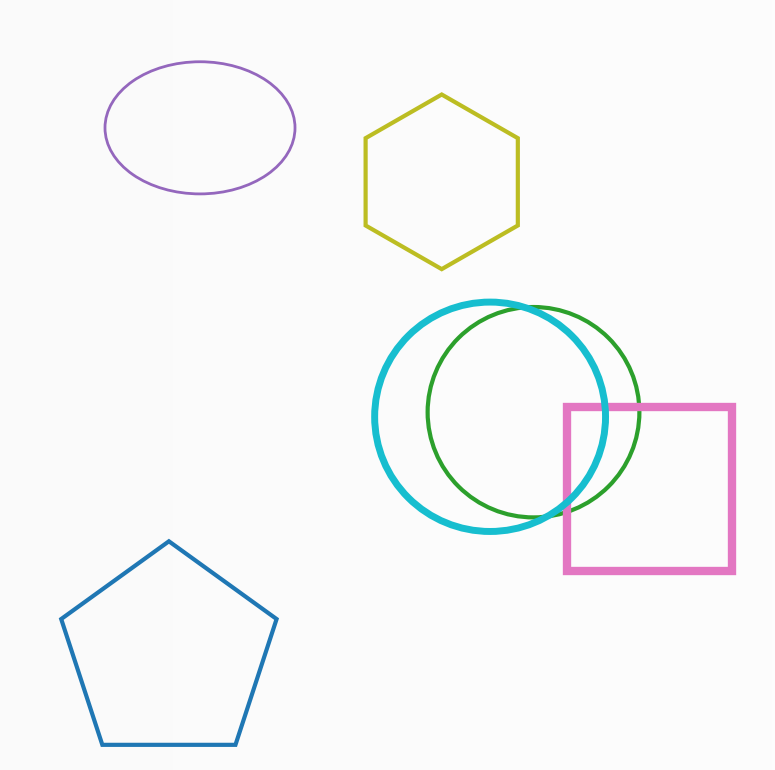[{"shape": "pentagon", "thickness": 1.5, "radius": 0.73, "center": [0.218, 0.151]}, {"shape": "circle", "thickness": 1.5, "radius": 0.68, "center": [0.688, 0.465]}, {"shape": "oval", "thickness": 1, "radius": 0.61, "center": [0.258, 0.834]}, {"shape": "square", "thickness": 3, "radius": 0.53, "center": [0.838, 0.365]}, {"shape": "hexagon", "thickness": 1.5, "radius": 0.57, "center": [0.57, 0.764]}, {"shape": "circle", "thickness": 2.5, "radius": 0.74, "center": [0.632, 0.459]}]